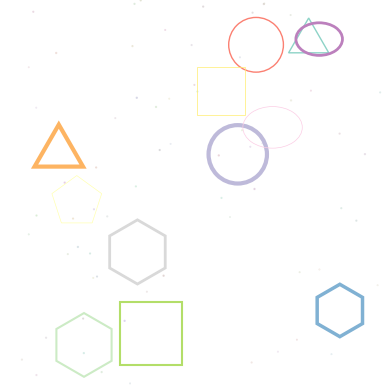[{"shape": "triangle", "thickness": 1, "radius": 0.3, "center": [0.802, 0.893]}, {"shape": "pentagon", "thickness": 0.5, "radius": 0.34, "center": [0.199, 0.476]}, {"shape": "circle", "thickness": 3, "radius": 0.38, "center": [0.618, 0.599]}, {"shape": "circle", "thickness": 1, "radius": 0.36, "center": [0.665, 0.884]}, {"shape": "hexagon", "thickness": 2.5, "radius": 0.34, "center": [0.883, 0.194]}, {"shape": "triangle", "thickness": 3, "radius": 0.36, "center": [0.153, 0.604]}, {"shape": "square", "thickness": 1.5, "radius": 0.41, "center": [0.392, 0.135]}, {"shape": "oval", "thickness": 0.5, "radius": 0.39, "center": [0.708, 0.669]}, {"shape": "hexagon", "thickness": 2, "radius": 0.42, "center": [0.357, 0.346]}, {"shape": "oval", "thickness": 2, "radius": 0.3, "center": [0.829, 0.898]}, {"shape": "hexagon", "thickness": 1.5, "radius": 0.41, "center": [0.218, 0.104]}, {"shape": "square", "thickness": 0.5, "radius": 0.31, "center": [0.574, 0.763]}]